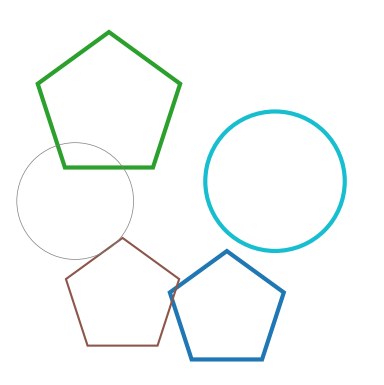[{"shape": "pentagon", "thickness": 3, "radius": 0.78, "center": [0.589, 0.192]}, {"shape": "pentagon", "thickness": 3, "radius": 0.97, "center": [0.283, 0.722]}, {"shape": "pentagon", "thickness": 1.5, "radius": 0.77, "center": [0.318, 0.227]}, {"shape": "circle", "thickness": 0.5, "radius": 0.76, "center": [0.195, 0.478]}, {"shape": "circle", "thickness": 3, "radius": 0.91, "center": [0.714, 0.529]}]